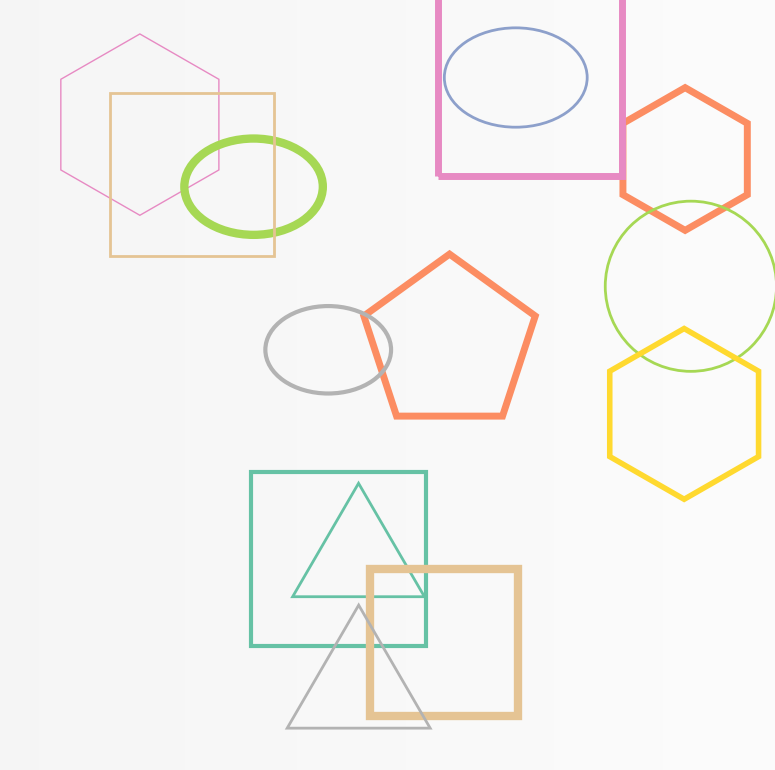[{"shape": "triangle", "thickness": 1, "radius": 0.49, "center": [0.463, 0.274]}, {"shape": "square", "thickness": 1.5, "radius": 0.56, "center": [0.437, 0.274]}, {"shape": "hexagon", "thickness": 2.5, "radius": 0.46, "center": [0.884, 0.793]}, {"shape": "pentagon", "thickness": 2.5, "radius": 0.58, "center": [0.58, 0.554]}, {"shape": "oval", "thickness": 1, "radius": 0.46, "center": [0.665, 0.899]}, {"shape": "square", "thickness": 2.5, "radius": 0.59, "center": [0.684, 0.891]}, {"shape": "hexagon", "thickness": 0.5, "radius": 0.59, "center": [0.18, 0.838]}, {"shape": "circle", "thickness": 1, "radius": 0.55, "center": [0.891, 0.628]}, {"shape": "oval", "thickness": 3, "radius": 0.45, "center": [0.327, 0.758]}, {"shape": "hexagon", "thickness": 2, "radius": 0.55, "center": [0.883, 0.462]}, {"shape": "square", "thickness": 1, "radius": 0.53, "center": [0.248, 0.773]}, {"shape": "square", "thickness": 3, "radius": 0.48, "center": [0.573, 0.165]}, {"shape": "oval", "thickness": 1.5, "radius": 0.41, "center": [0.424, 0.546]}, {"shape": "triangle", "thickness": 1, "radius": 0.53, "center": [0.463, 0.108]}]